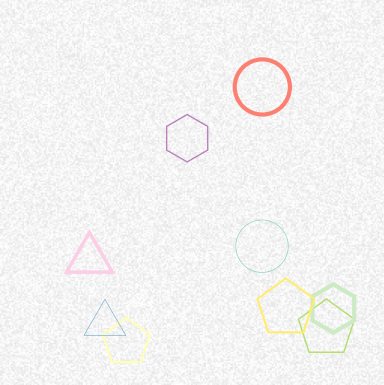[{"shape": "circle", "thickness": 0.5, "radius": 0.34, "center": [0.681, 0.36]}, {"shape": "pentagon", "thickness": 1.5, "radius": 0.32, "center": [0.328, 0.111]}, {"shape": "circle", "thickness": 3, "radius": 0.36, "center": [0.681, 0.774]}, {"shape": "triangle", "thickness": 0.5, "radius": 0.31, "center": [0.272, 0.16]}, {"shape": "pentagon", "thickness": 1, "radius": 0.38, "center": [0.848, 0.147]}, {"shape": "triangle", "thickness": 2.5, "radius": 0.34, "center": [0.232, 0.328]}, {"shape": "hexagon", "thickness": 1, "radius": 0.31, "center": [0.486, 0.641]}, {"shape": "hexagon", "thickness": 3, "radius": 0.31, "center": [0.866, 0.199]}, {"shape": "pentagon", "thickness": 1.5, "radius": 0.39, "center": [0.743, 0.199]}]